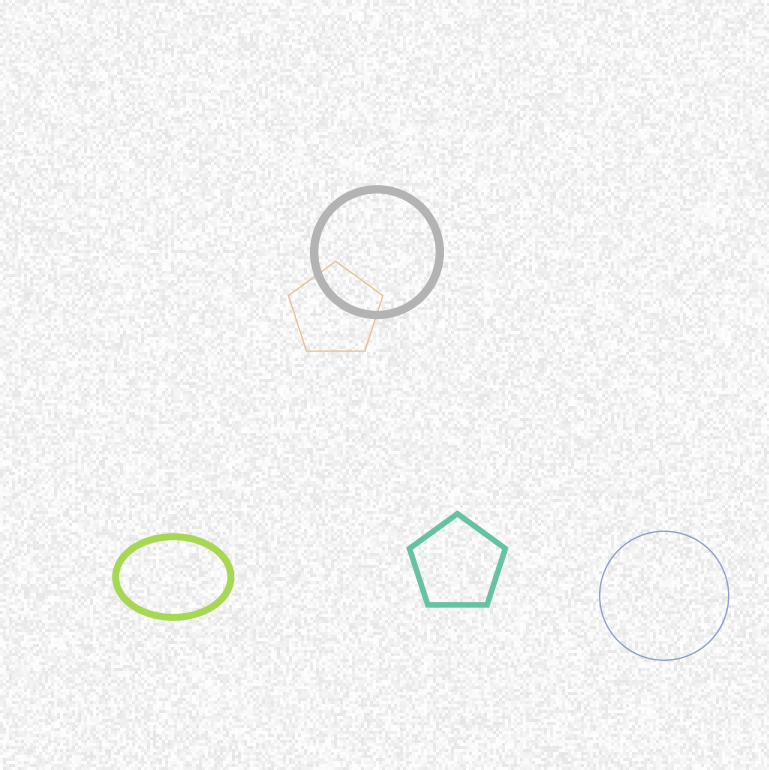[{"shape": "pentagon", "thickness": 2, "radius": 0.33, "center": [0.594, 0.267]}, {"shape": "circle", "thickness": 0.5, "radius": 0.42, "center": [0.863, 0.226]}, {"shape": "oval", "thickness": 2.5, "radius": 0.37, "center": [0.225, 0.251]}, {"shape": "pentagon", "thickness": 0.5, "radius": 0.32, "center": [0.436, 0.596]}, {"shape": "circle", "thickness": 3, "radius": 0.41, "center": [0.49, 0.673]}]